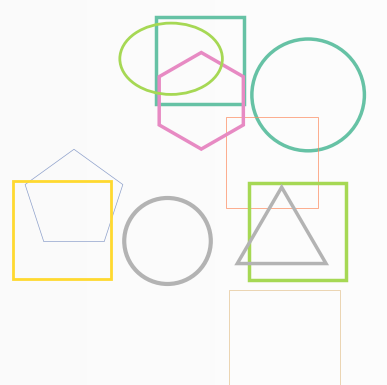[{"shape": "circle", "thickness": 2.5, "radius": 0.73, "center": [0.795, 0.753]}, {"shape": "square", "thickness": 2.5, "radius": 0.57, "center": [0.516, 0.843]}, {"shape": "square", "thickness": 0.5, "radius": 0.59, "center": [0.701, 0.577]}, {"shape": "pentagon", "thickness": 0.5, "radius": 0.66, "center": [0.191, 0.48]}, {"shape": "hexagon", "thickness": 2.5, "radius": 0.63, "center": [0.519, 0.738]}, {"shape": "square", "thickness": 2.5, "radius": 0.63, "center": [0.769, 0.398]}, {"shape": "oval", "thickness": 2, "radius": 0.66, "center": [0.442, 0.847]}, {"shape": "square", "thickness": 2, "radius": 0.64, "center": [0.161, 0.402]}, {"shape": "square", "thickness": 0.5, "radius": 0.72, "center": [0.734, 0.105]}, {"shape": "triangle", "thickness": 2.5, "radius": 0.66, "center": [0.727, 0.382]}, {"shape": "circle", "thickness": 3, "radius": 0.56, "center": [0.432, 0.374]}]